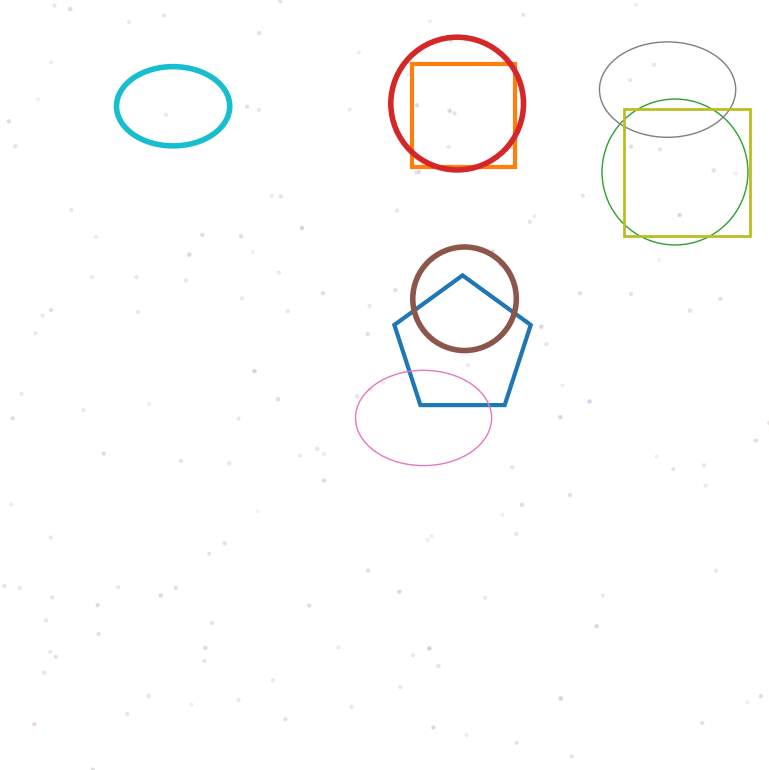[{"shape": "pentagon", "thickness": 1.5, "radius": 0.47, "center": [0.601, 0.549]}, {"shape": "square", "thickness": 1.5, "radius": 0.33, "center": [0.602, 0.85]}, {"shape": "circle", "thickness": 0.5, "radius": 0.47, "center": [0.877, 0.777]}, {"shape": "circle", "thickness": 2, "radius": 0.43, "center": [0.594, 0.865]}, {"shape": "circle", "thickness": 2, "radius": 0.34, "center": [0.603, 0.612]}, {"shape": "oval", "thickness": 0.5, "radius": 0.44, "center": [0.55, 0.457]}, {"shape": "oval", "thickness": 0.5, "radius": 0.44, "center": [0.867, 0.884]}, {"shape": "square", "thickness": 1, "radius": 0.41, "center": [0.892, 0.776]}, {"shape": "oval", "thickness": 2, "radius": 0.37, "center": [0.225, 0.862]}]